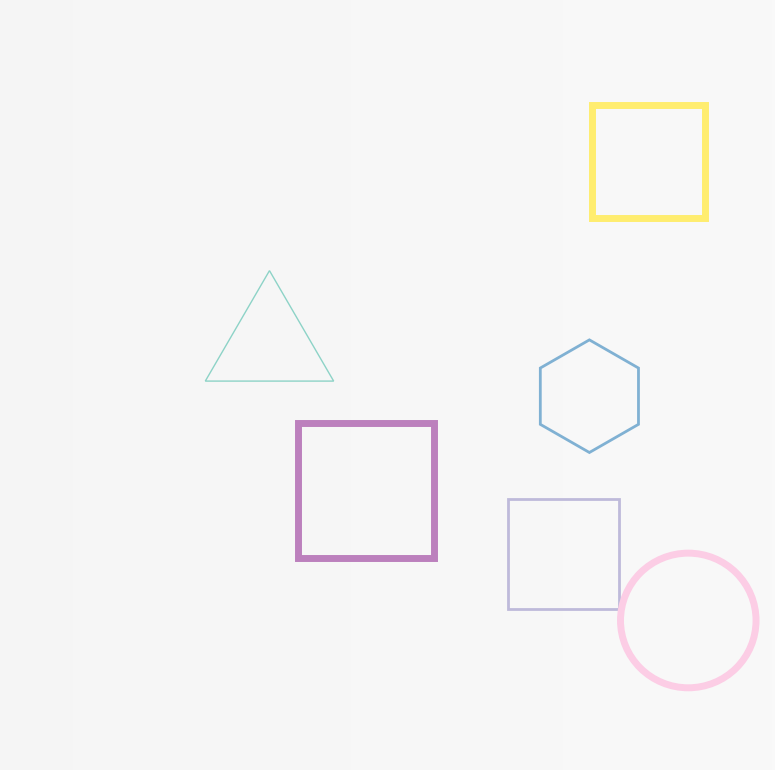[{"shape": "triangle", "thickness": 0.5, "radius": 0.48, "center": [0.348, 0.553]}, {"shape": "square", "thickness": 1, "radius": 0.36, "center": [0.727, 0.281]}, {"shape": "hexagon", "thickness": 1, "radius": 0.37, "center": [0.761, 0.485]}, {"shape": "circle", "thickness": 2.5, "radius": 0.44, "center": [0.888, 0.194]}, {"shape": "square", "thickness": 2.5, "radius": 0.44, "center": [0.472, 0.363]}, {"shape": "square", "thickness": 2.5, "radius": 0.37, "center": [0.837, 0.79]}]